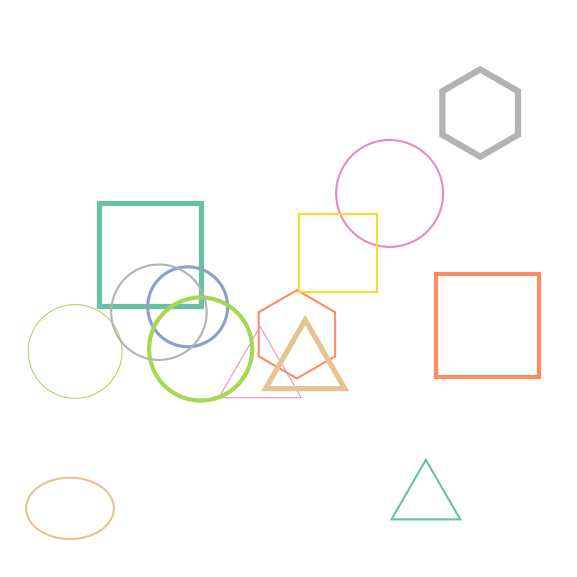[{"shape": "triangle", "thickness": 1, "radius": 0.34, "center": [0.737, 0.134]}, {"shape": "square", "thickness": 2.5, "radius": 0.44, "center": [0.26, 0.558]}, {"shape": "hexagon", "thickness": 1, "radius": 0.38, "center": [0.514, 0.42]}, {"shape": "square", "thickness": 2, "radius": 0.45, "center": [0.844, 0.436]}, {"shape": "circle", "thickness": 1.5, "radius": 0.35, "center": [0.325, 0.468]}, {"shape": "circle", "thickness": 1, "radius": 0.46, "center": [0.675, 0.664]}, {"shape": "triangle", "thickness": 0.5, "radius": 0.41, "center": [0.45, 0.352]}, {"shape": "circle", "thickness": 0.5, "radius": 0.41, "center": [0.13, 0.391]}, {"shape": "circle", "thickness": 2, "radius": 0.45, "center": [0.347, 0.395]}, {"shape": "square", "thickness": 1, "radius": 0.34, "center": [0.585, 0.561]}, {"shape": "oval", "thickness": 1, "radius": 0.38, "center": [0.121, 0.119]}, {"shape": "triangle", "thickness": 2.5, "radius": 0.4, "center": [0.528, 0.366]}, {"shape": "hexagon", "thickness": 3, "radius": 0.38, "center": [0.832, 0.803]}, {"shape": "circle", "thickness": 1, "radius": 0.41, "center": [0.275, 0.459]}]